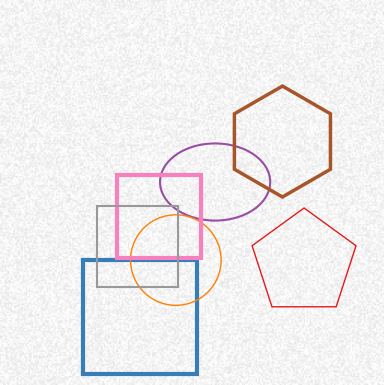[{"shape": "pentagon", "thickness": 1, "radius": 0.71, "center": [0.79, 0.318]}, {"shape": "square", "thickness": 3, "radius": 0.74, "center": [0.363, 0.176]}, {"shape": "oval", "thickness": 1.5, "radius": 0.72, "center": [0.559, 0.527]}, {"shape": "circle", "thickness": 1, "radius": 0.59, "center": [0.457, 0.324]}, {"shape": "hexagon", "thickness": 2.5, "radius": 0.72, "center": [0.734, 0.632]}, {"shape": "square", "thickness": 3, "radius": 0.54, "center": [0.413, 0.437]}, {"shape": "square", "thickness": 1.5, "radius": 0.52, "center": [0.357, 0.36]}]